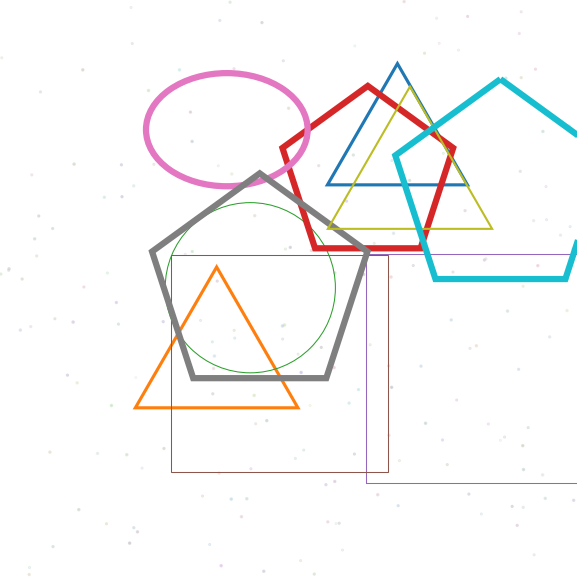[{"shape": "triangle", "thickness": 1.5, "radius": 0.7, "center": [0.688, 0.749]}, {"shape": "triangle", "thickness": 1.5, "radius": 0.81, "center": [0.375, 0.374]}, {"shape": "circle", "thickness": 0.5, "radius": 0.74, "center": [0.433, 0.501]}, {"shape": "pentagon", "thickness": 3, "radius": 0.78, "center": [0.637, 0.695]}, {"shape": "square", "thickness": 0.5, "radius": 0.99, "center": [0.832, 0.361]}, {"shape": "square", "thickness": 0.5, "radius": 0.94, "center": [0.485, 0.369]}, {"shape": "oval", "thickness": 3, "radius": 0.7, "center": [0.393, 0.775]}, {"shape": "pentagon", "thickness": 3, "radius": 0.98, "center": [0.45, 0.503]}, {"shape": "triangle", "thickness": 1, "radius": 0.82, "center": [0.71, 0.685]}, {"shape": "pentagon", "thickness": 3, "radius": 0.96, "center": [0.867, 0.671]}]